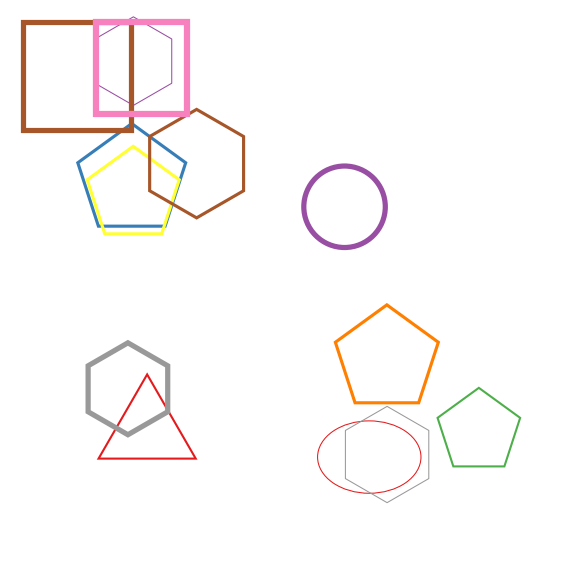[{"shape": "triangle", "thickness": 1, "radius": 0.49, "center": [0.255, 0.254]}, {"shape": "oval", "thickness": 0.5, "radius": 0.45, "center": [0.639, 0.208]}, {"shape": "pentagon", "thickness": 1.5, "radius": 0.49, "center": [0.228, 0.687]}, {"shape": "pentagon", "thickness": 1, "radius": 0.38, "center": [0.829, 0.252]}, {"shape": "hexagon", "thickness": 0.5, "radius": 0.38, "center": [0.231, 0.893]}, {"shape": "circle", "thickness": 2.5, "radius": 0.35, "center": [0.597, 0.641]}, {"shape": "pentagon", "thickness": 1.5, "radius": 0.47, "center": [0.67, 0.378]}, {"shape": "pentagon", "thickness": 1.5, "radius": 0.42, "center": [0.231, 0.662]}, {"shape": "square", "thickness": 2.5, "radius": 0.47, "center": [0.133, 0.867]}, {"shape": "hexagon", "thickness": 1.5, "radius": 0.47, "center": [0.34, 0.716]}, {"shape": "square", "thickness": 3, "radius": 0.39, "center": [0.245, 0.881]}, {"shape": "hexagon", "thickness": 2.5, "radius": 0.4, "center": [0.222, 0.326]}, {"shape": "hexagon", "thickness": 0.5, "radius": 0.42, "center": [0.67, 0.212]}]